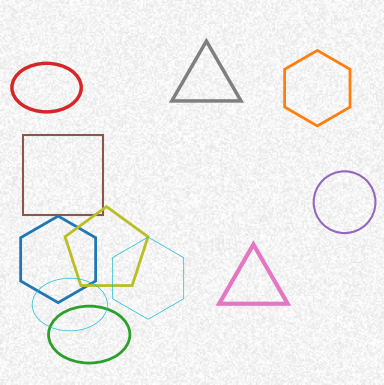[{"shape": "hexagon", "thickness": 2, "radius": 0.56, "center": [0.151, 0.326]}, {"shape": "hexagon", "thickness": 2, "radius": 0.49, "center": [0.824, 0.771]}, {"shape": "oval", "thickness": 2, "radius": 0.53, "center": [0.232, 0.131]}, {"shape": "oval", "thickness": 2.5, "radius": 0.45, "center": [0.121, 0.772]}, {"shape": "circle", "thickness": 1.5, "radius": 0.4, "center": [0.895, 0.475]}, {"shape": "square", "thickness": 1.5, "radius": 0.52, "center": [0.163, 0.545]}, {"shape": "triangle", "thickness": 3, "radius": 0.51, "center": [0.658, 0.262]}, {"shape": "triangle", "thickness": 2.5, "radius": 0.52, "center": [0.536, 0.79]}, {"shape": "pentagon", "thickness": 2, "radius": 0.57, "center": [0.277, 0.35]}, {"shape": "oval", "thickness": 0.5, "radius": 0.49, "center": [0.181, 0.209]}, {"shape": "hexagon", "thickness": 0.5, "radius": 0.53, "center": [0.385, 0.277]}]